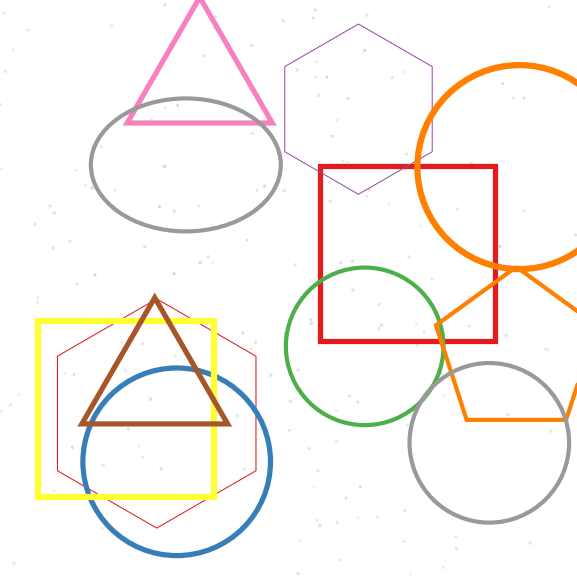[{"shape": "hexagon", "thickness": 0.5, "radius": 0.99, "center": [0.271, 0.283]}, {"shape": "square", "thickness": 2.5, "radius": 0.76, "center": [0.706, 0.56]}, {"shape": "circle", "thickness": 2.5, "radius": 0.81, "center": [0.306, 0.2]}, {"shape": "circle", "thickness": 2, "radius": 0.68, "center": [0.631, 0.399]}, {"shape": "hexagon", "thickness": 0.5, "radius": 0.74, "center": [0.621, 0.81]}, {"shape": "pentagon", "thickness": 2, "radius": 0.73, "center": [0.894, 0.391]}, {"shape": "circle", "thickness": 3, "radius": 0.88, "center": [0.899, 0.71]}, {"shape": "square", "thickness": 3, "radius": 0.76, "center": [0.218, 0.291]}, {"shape": "triangle", "thickness": 2.5, "radius": 0.73, "center": [0.268, 0.338]}, {"shape": "triangle", "thickness": 2.5, "radius": 0.73, "center": [0.346, 0.859]}, {"shape": "circle", "thickness": 2, "radius": 0.69, "center": [0.847, 0.232]}, {"shape": "oval", "thickness": 2, "radius": 0.82, "center": [0.322, 0.714]}]